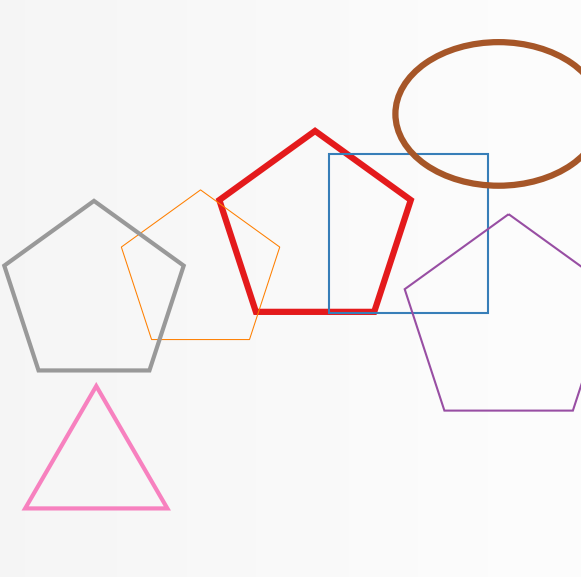[{"shape": "pentagon", "thickness": 3, "radius": 0.87, "center": [0.542, 0.599]}, {"shape": "square", "thickness": 1, "radius": 0.69, "center": [0.703, 0.595]}, {"shape": "pentagon", "thickness": 1, "radius": 0.94, "center": [0.875, 0.44]}, {"shape": "pentagon", "thickness": 0.5, "radius": 0.72, "center": [0.345, 0.527]}, {"shape": "oval", "thickness": 3, "radius": 0.89, "center": [0.858, 0.802]}, {"shape": "triangle", "thickness": 2, "radius": 0.71, "center": [0.166, 0.189]}, {"shape": "pentagon", "thickness": 2, "radius": 0.81, "center": [0.162, 0.489]}]